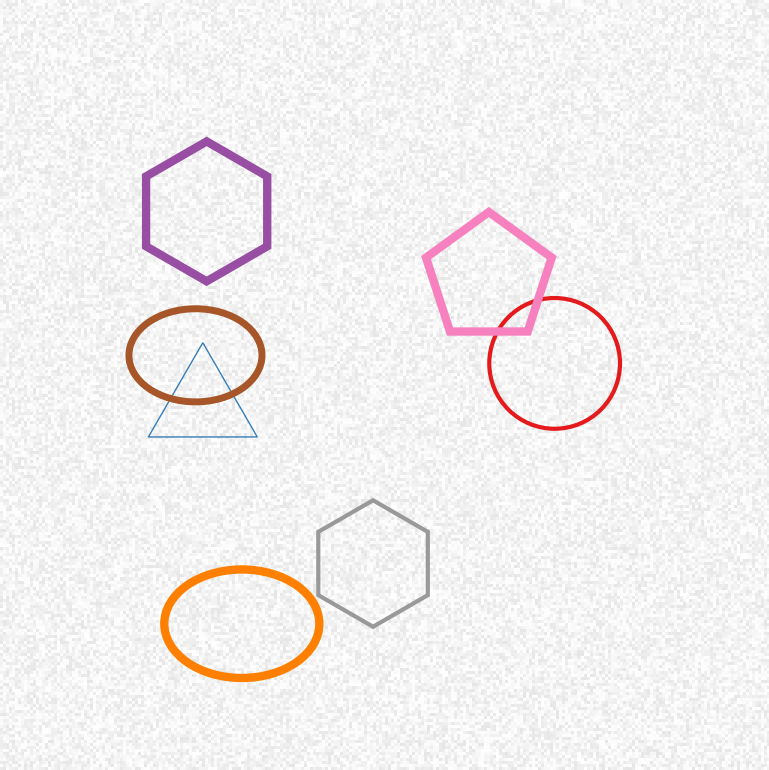[{"shape": "circle", "thickness": 1.5, "radius": 0.42, "center": [0.72, 0.528]}, {"shape": "triangle", "thickness": 0.5, "radius": 0.41, "center": [0.263, 0.473]}, {"shape": "hexagon", "thickness": 3, "radius": 0.45, "center": [0.268, 0.726]}, {"shape": "oval", "thickness": 3, "radius": 0.5, "center": [0.314, 0.19]}, {"shape": "oval", "thickness": 2.5, "radius": 0.43, "center": [0.254, 0.539]}, {"shape": "pentagon", "thickness": 3, "radius": 0.43, "center": [0.635, 0.639]}, {"shape": "hexagon", "thickness": 1.5, "radius": 0.41, "center": [0.484, 0.268]}]